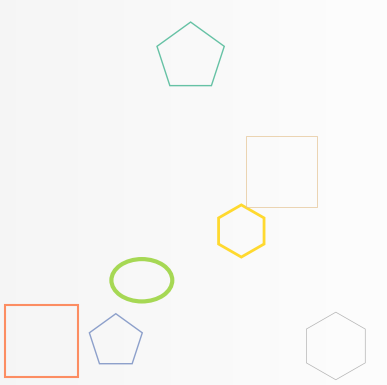[{"shape": "pentagon", "thickness": 1, "radius": 0.46, "center": [0.492, 0.851]}, {"shape": "square", "thickness": 1.5, "radius": 0.47, "center": [0.108, 0.114]}, {"shape": "pentagon", "thickness": 1, "radius": 0.36, "center": [0.299, 0.113]}, {"shape": "oval", "thickness": 3, "radius": 0.39, "center": [0.366, 0.272]}, {"shape": "hexagon", "thickness": 2, "radius": 0.34, "center": [0.623, 0.4]}, {"shape": "square", "thickness": 0.5, "radius": 0.46, "center": [0.726, 0.554]}, {"shape": "hexagon", "thickness": 0.5, "radius": 0.44, "center": [0.867, 0.101]}]